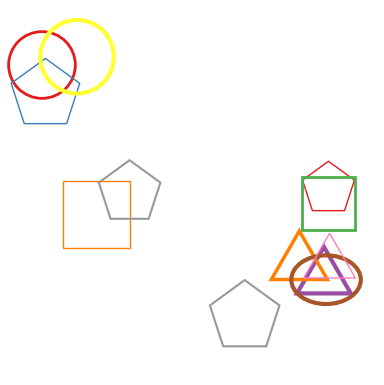[{"shape": "pentagon", "thickness": 1, "radius": 0.35, "center": [0.853, 0.51]}, {"shape": "circle", "thickness": 2, "radius": 0.43, "center": [0.109, 0.831]}, {"shape": "pentagon", "thickness": 1, "radius": 0.47, "center": [0.118, 0.755]}, {"shape": "square", "thickness": 2, "radius": 0.34, "center": [0.854, 0.471]}, {"shape": "triangle", "thickness": 3, "radius": 0.4, "center": [0.841, 0.278]}, {"shape": "triangle", "thickness": 2.5, "radius": 0.42, "center": [0.778, 0.316]}, {"shape": "square", "thickness": 1, "radius": 0.44, "center": [0.25, 0.444]}, {"shape": "circle", "thickness": 3, "radius": 0.48, "center": [0.2, 0.853]}, {"shape": "oval", "thickness": 3, "radius": 0.45, "center": [0.847, 0.274]}, {"shape": "triangle", "thickness": 1, "radius": 0.39, "center": [0.856, 0.317]}, {"shape": "pentagon", "thickness": 1.5, "radius": 0.48, "center": [0.636, 0.177]}, {"shape": "pentagon", "thickness": 1.5, "radius": 0.42, "center": [0.337, 0.5]}]